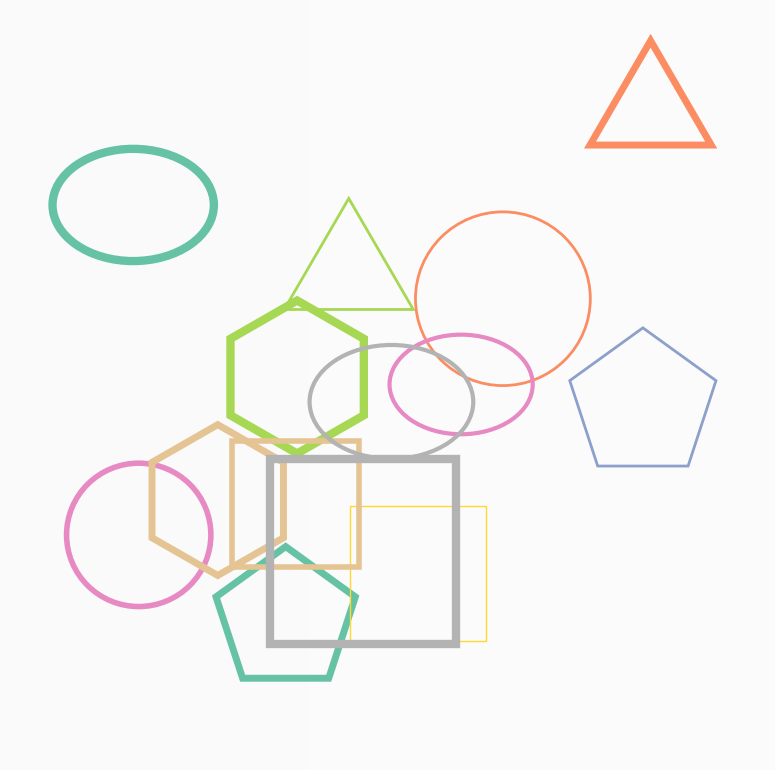[{"shape": "pentagon", "thickness": 2.5, "radius": 0.47, "center": [0.369, 0.196]}, {"shape": "oval", "thickness": 3, "radius": 0.52, "center": [0.172, 0.734]}, {"shape": "circle", "thickness": 1, "radius": 0.56, "center": [0.649, 0.612]}, {"shape": "triangle", "thickness": 2.5, "radius": 0.45, "center": [0.839, 0.857]}, {"shape": "pentagon", "thickness": 1, "radius": 0.5, "center": [0.83, 0.475]}, {"shape": "circle", "thickness": 2, "radius": 0.47, "center": [0.179, 0.305]}, {"shape": "oval", "thickness": 1.5, "radius": 0.46, "center": [0.595, 0.501]}, {"shape": "triangle", "thickness": 1, "radius": 0.48, "center": [0.45, 0.646]}, {"shape": "hexagon", "thickness": 3, "radius": 0.5, "center": [0.383, 0.51]}, {"shape": "square", "thickness": 0.5, "radius": 0.44, "center": [0.539, 0.256]}, {"shape": "square", "thickness": 2, "radius": 0.41, "center": [0.381, 0.345]}, {"shape": "hexagon", "thickness": 2.5, "radius": 0.49, "center": [0.281, 0.351]}, {"shape": "oval", "thickness": 1.5, "radius": 0.53, "center": [0.505, 0.478]}, {"shape": "square", "thickness": 3, "radius": 0.6, "center": [0.468, 0.284]}]